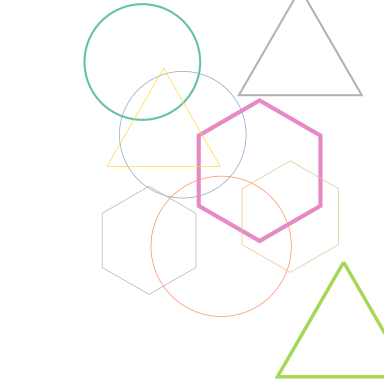[{"shape": "circle", "thickness": 1.5, "radius": 0.75, "center": [0.37, 0.839]}, {"shape": "circle", "thickness": 0.5, "radius": 0.91, "center": [0.574, 0.36]}, {"shape": "circle", "thickness": 0.5, "radius": 0.82, "center": [0.475, 0.65]}, {"shape": "hexagon", "thickness": 3, "radius": 0.91, "center": [0.674, 0.557]}, {"shape": "triangle", "thickness": 2.5, "radius": 0.99, "center": [0.893, 0.121]}, {"shape": "triangle", "thickness": 0.5, "radius": 0.85, "center": [0.425, 0.653]}, {"shape": "hexagon", "thickness": 0.5, "radius": 0.72, "center": [0.754, 0.437]}, {"shape": "triangle", "thickness": 1.5, "radius": 0.92, "center": [0.78, 0.845]}, {"shape": "hexagon", "thickness": 0.5, "radius": 0.7, "center": [0.387, 0.376]}]